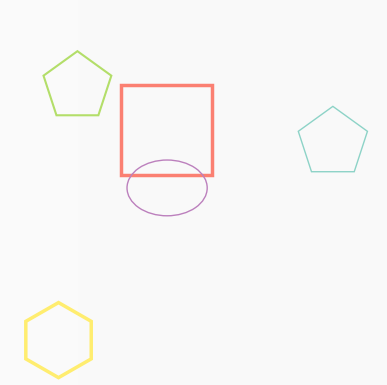[{"shape": "pentagon", "thickness": 1, "radius": 0.47, "center": [0.859, 0.63]}, {"shape": "square", "thickness": 2.5, "radius": 0.58, "center": [0.43, 0.661]}, {"shape": "pentagon", "thickness": 1.5, "radius": 0.46, "center": [0.2, 0.775]}, {"shape": "oval", "thickness": 1, "radius": 0.52, "center": [0.431, 0.512]}, {"shape": "hexagon", "thickness": 2.5, "radius": 0.49, "center": [0.151, 0.117]}]